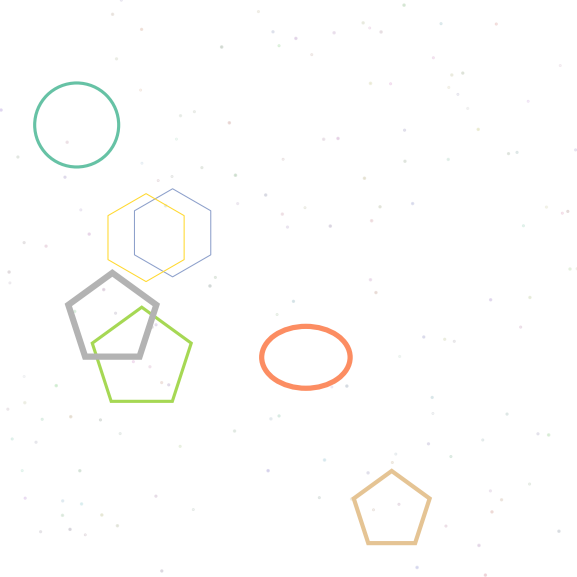[{"shape": "circle", "thickness": 1.5, "radius": 0.36, "center": [0.133, 0.783]}, {"shape": "oval", "thickness": 2.5, "radius": 0.38, "center": [0.53, 0.38]}, {"shape": "hexagon", "thickness": 0.5, "radius": 0.38, "center": [0.299, 0.596]}, {"shape": "pentagon", "thickness": 1.5, "radius": 0.45, "center": [0.245, 0.377]}, {"shape": "hexagon", "thickness": 0.5, "radius": 0.38, "center": [0.253, 0.588]}, {"shape": "pentagon", "thickness": 2, "radius": 0.35, "center": [0.678, 0.115]}, {"shape": "pentagon", "thickness": 3, "radius": 0.4, "center": [0.195, 0.446]}]